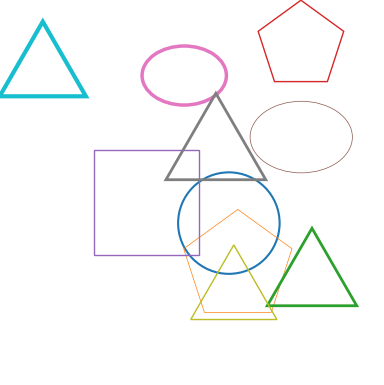[{"shape": "circle", "thickness": 1.5, "radius": 0.66, "center": [0.594, 0.421]}, {"shape": "pentagon", "thickness": 0.5, "radius": 0.74, "center": [0.618, 0.308]}, {"shape": "triangle", "thickness": 2, "radius": 0.67, "center": [0.81, 0.273]}, {"shape": "pentagon", "thickness": 1, "radius": 0.58, "center": [0.782, 0.883]}, {"shape": "square", "thickness": 1, "radius": 0.68, "center": [0.38, 0.474]}, {"shape": "oval", "thickness": 0.5, "radius": 0.66, "center": [0.782, 0.644]}, {"shape": "oval", "thickness": 2.5, "radius": 0.55, "center": [0.479, 0.804]}, {"shape": "triangle", "thickness": 2, "radius": 0.75, "center": [0.561, 0.608]}, {"shape": "triangle", "thickness": 1, "radius": 0.65, "center": [0.607, 0.235]}, {"shape": "triangle", "thickness": 3, "radius": 0.65, "center": [0.111, 0.815]}]